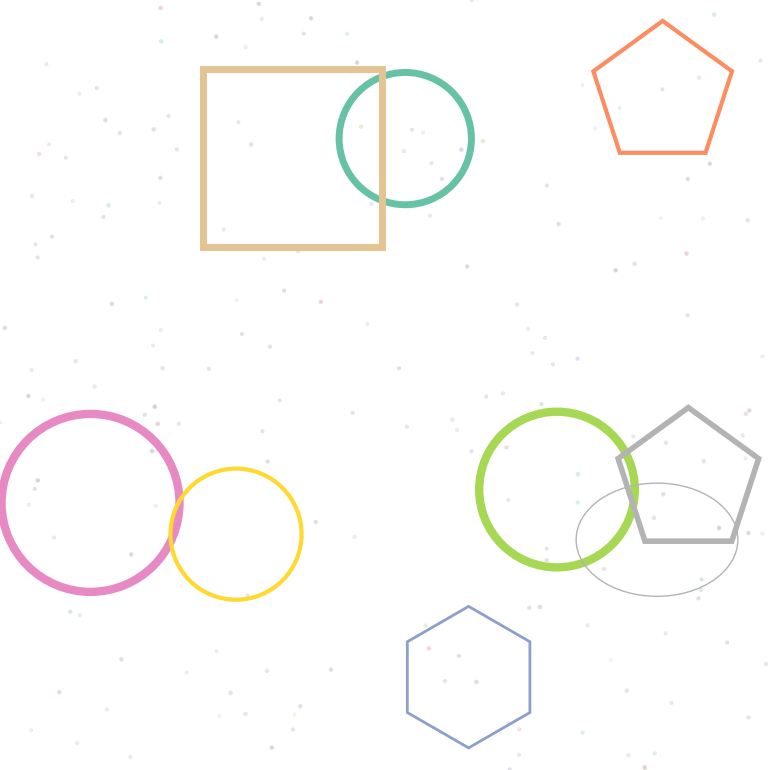[{"shape": "circle", "thickness": 2.5, "radius": 0.43, "center": [0.526, 0.82]}, {"shape": "pentagon", "thickness": 1.5, "radius": 0.47, "center": [0.861, 0.878]}, {"shape": "hexagon", "thickness": 1, "radius": 0.46, "center": [0.609, 0.121]}, {"shape": "circle", "thickness": 3, "radius": 0.58, "center": [0.118, 0.347]}, {"shape": "circle", "thickness": 3, "radius": 0.51, "center": [0.723, 0.364]}, {"shape": "circle", "thickness": 1.5, "radius": 0.43, "center": [0.307, 0.306]}, {"shape": "square", "thickness": 2.5, "radius": 0.58, "center": [0.38, 0.795]}, {"shape": "pentagon", "thickness": 2, "radius": 0.48, "center": [0.894, 0.375]}, {"shape": "oval", "thickness": 0.5, "radius": 0.53, "center": [0.853, 0.299]}]